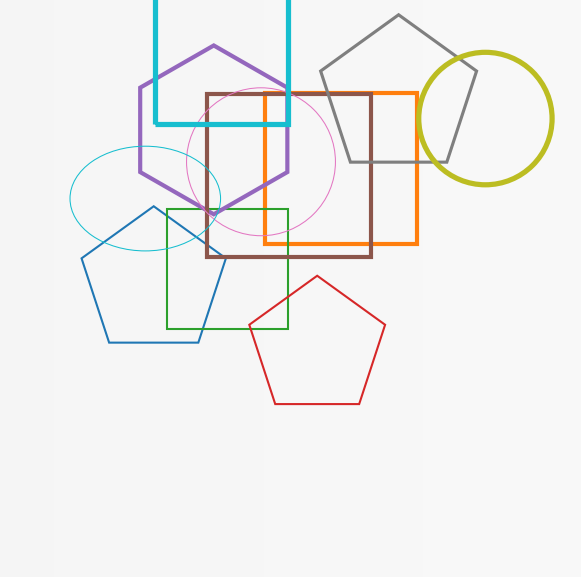[{"shape": "pentagon", "thickness": 1, "radius": 0.65, "center": [0.264, 0.511]}, {"shape": "square", "thickness": 2, "radius": 0.65, "center": [0.587, 0.708]}, {"shape": "square", "thickness": 1, "radius": 0.52, "center": [0.392, 0.533]}, {"shape": "pentagon", "thickness": 1, "radius": 0.61, "center": [0.546, 0.399]}, {"shape": "hexagon", "thickness": 2, "radius": 0.73, "center": [0.368, 0.774]}, {"shape": "square", "thickness": 2, "radius": 0.7, "center": [0.497, 0.696]}, {"shape": "circle", "thickness": 0.5, "radius": 0.64, "center": [0.449, 0.719]}, {"shape": "pentagon", "thickness": 1.5, "radius": 0.71, "center": [0.686, 0.832]}, {"shape": "circle", "thickness": 2.5, "radius": 0.57, "center": [0.835, 0.794]}, {"shape": "oval", "thickness": 0.5, "radius": 0.65, "center": [0.25, 0.655]}, {"shape": "square", "thickness": 2.5, "radius": 0.57, "center": [0.381, 0.898]}]